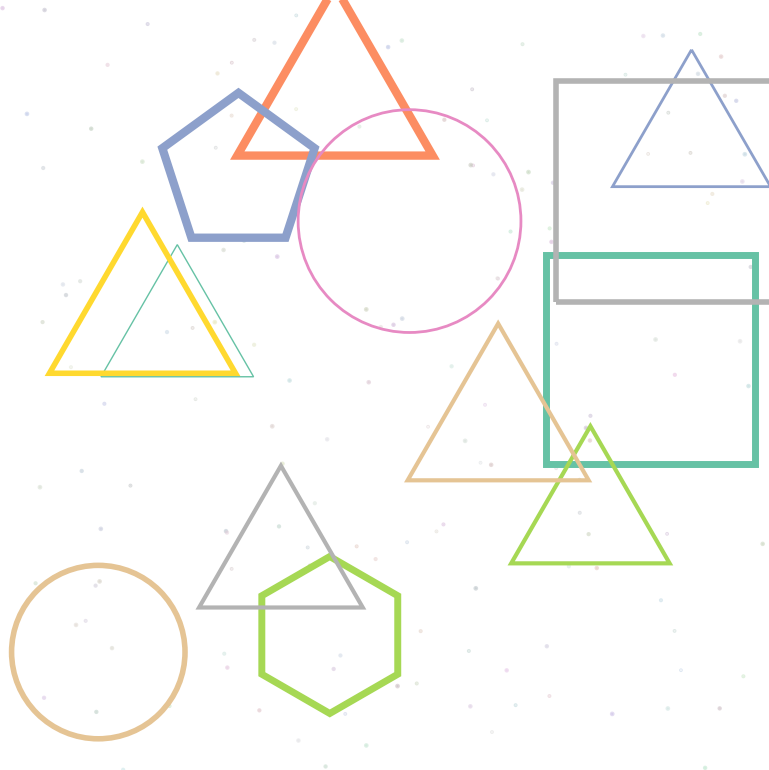[{"shape": "triangle", "thickness": 0.5, "radius": 0.57, "center": [0.23, 0.568]}, {"shape": "square", "thickness": 2.5, "radius": 0.68, "center": [0.844, 0.534]}, {"shape": "triangle", "thickness": 3, "radius": 0.73, "center": [0.435, 0.871]}, {"shape": "triangle", "thickness": 1, "radius": 0.59, "center": [0.898, 0.817]}, {"shape": "pentagon", "thickness": 3, "radius": 0.52, "center": [0.31, 0.775]}, {"shape": "circle", "thickness": 1, "radius": 0.72, "center": [0.532, 0.713]}, {"shape": "hexagon", "thickness": 2.5, "radius": 0.51, "center": [0.428, 0.175]}, {"shape": "triangle", "thickness": 1.5, "radius": 0.59, "center": [0.767, 0.328]}, {"shape": "triangle", "thickness": 2, "radius": 0.7, "center": [0.185, 0.585]}, {"shape": "circle", "thickness": 2, "radius": 0.56, "center": [0.128, 0.153]}, {"shape": "triangle", "thickness": 1.5, "radius": 0.68, "center": [0.647, 0.444]}, {"shape": "triangle", "thickness": 1.5, "radius": 0.61, "center": [0.365, 0.272]}, {"shape": "square", "thickness": 2, "radius": 0.72, "center": [0.865, 0.751]}]